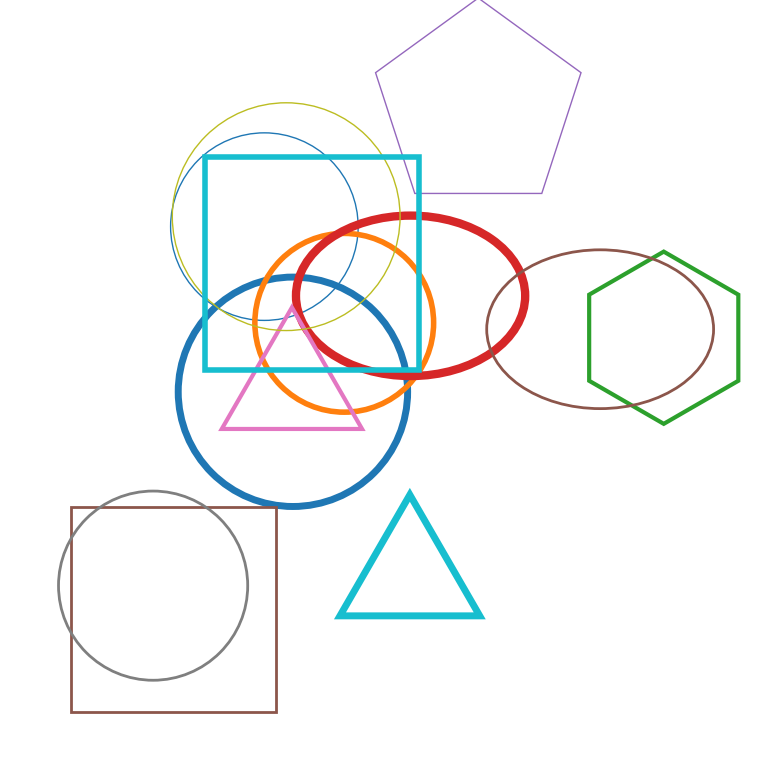[{"shape": "circle", "thickness": 2.5, "radius": 0.74, "center": [0.38, 0.491]}, {"shape": "circle", "thickness": 0.5, "radius": 0.61, "center": [0.343, 0.706]}, {"shape": "circle", "thickness": 2, "radius": 0.58, "center": [0.447, 0.581]}, {"shape": "hexagon", "thickness": 1.5, "radius": 0.56, "center": [0.862, 0.561]}, {"shape": "oval", "thickness": 3, "radius": 0.74, "center": [0.533, 0.616]}, {"shape": "pentagon", "thickness": 0.5, "radius": 0.7, "center": [0.621, 0.862]}, {"shape": "square", "thickness": 1, "radius": 0.67, "center": [0.225, 0.208]}, {"shape": "oval", "thickness": 1, "radius": 0.74, "center": [0.779, 0.572]}, {"shape": "triangle", "thickness": 1.5, "radius": 0.53, "center": [0.379, 0.496]}, {"shape": "circle", "thickness": 1, "radius": 0.61, "center": [0.199, 0.239]}, {"shape": "circle", "thickness": 0.5, "radius": 0.74, "center": [0.372, 0.719]}, {"shape": "square", "thickness": 2, "radius": 0.69, "center": [0.405, 0.658]}, {"shape": "triangle", "thickness": 2.5, "radius": 0.52, "center": [0.532, 0.253]}]